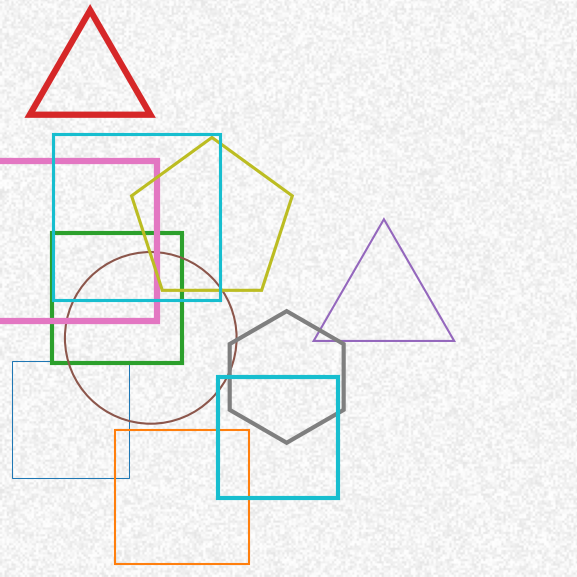[{"shape": "square", "thickness": 0.5, "radius": 0.5, "center": [0.122, 0.272]}, {"shape": "square", "thickness": 1, "radius": 0.58, "center": [0.315, 0.138]}, {"shape": "square", "thickness": 2, "radius": 0.56, "center": [0.202, 0.483]}, {"shape": "triangle", "thickness": 3, "radius": 0.6, "center": [0.156, 0.861]}, {"shape": "triangle", "thickness": 1, "radius": 0.7, "center": [0.665, 0.479]}, {"shape": "circle", "thickness": 1, "radius": 0.74, "center": [0.261, 0.414]}, {"shape": "square", "thickness": 3, "radius": 0.69, "center": [0.133, 0.582]}, {"shape": "hexagon", "thickness": 2, "radius": 0.57, "center": [0.496, 0.346]}, {"shape": "pentagon", "thickness": 1.5, "radius": 0.73, "center": [0.367, 0.615]}, {"shape": "square", "thickness": 2, "radius": 0.52, "center": [0.481, 0.242]}, {"shape": "square", "thickness": 1.5, "radius": 0.72, "center": [0.236, 0.623]}]